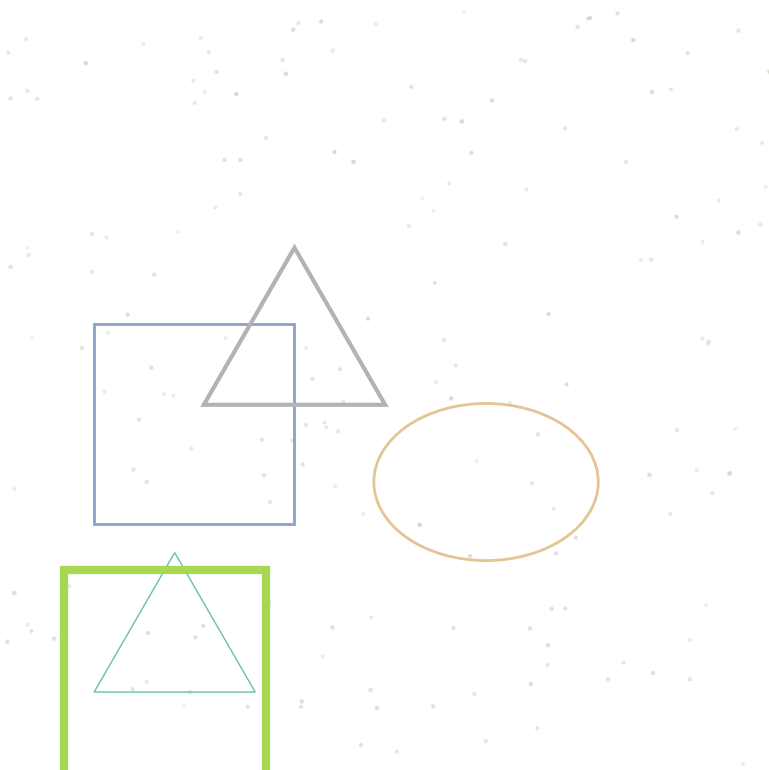[{"shape": "triangle", "thickness": 0.5, "radius": 0.6, "center": [0.227, 0.162]}, {"shape": "square", "thickness": 1, "radius": 0.65, "center": [0.252, 0.45]}, {"shape": "square", "thickness": 3, "radius": 0.65, "center": [0.215, 0.128]}, {"shape": "oval", "thickness": 1, "radius": 0.73, "center": [0.631, 0.374]}, {"shape": "triangle", "thickness": 1.5, "radius": 0.68, "center": [0.382, 0.542]}]